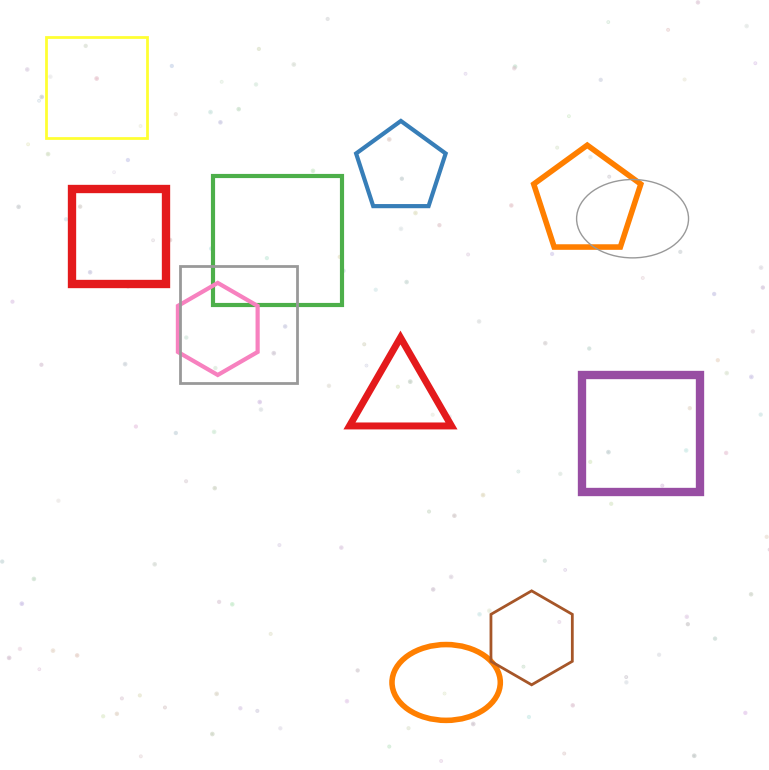[{"shape": "square", "thickness": 3, "radius": 0.31, "center": [0.155, 0.693]}, {"shape": "triangle", "thickness": 2.5, "radius": 0.38, "center": [0.52, 0.485]}, {"shape": "pentagon", "thickness": 1.5, "radius": 0.31, "center": [0.521, 0.782]}, {"shape": "square", "thickness": 1.5, "radius": 0.42, "center": [0.36, 0.687]}, {"shape": "square", "thickness": 3, "radius": 0.38, "center": [0.832, 0.437]}, {"shape": "oval", "thickness": 2, "radius": 0.35, "center": [0.579, 0.114]}, {"shape": "pentagon", "thickness": 2, "radius": 0.37, "center": [0.763, 0.738]}, {"shape": "square", "thickness": 1, "radius": 0.33, "center": [0.125, 0.886]}, {"shape": "hexagon", "thickness": 1, "radius": 0.31, "center": [0.69, 0.172]}, {"shape": "hexagon", "thickness": 1.5, "radius": 0.3, "center": [0.283, 0.573]}, {"shape": "oval", "thickness": 0.5, "radius": 0.36, "center": [0.822, 0.716]}, {"shape": "square", "thickness": 1, "radius": 0.38, "center": [0.31, 0.578]}]